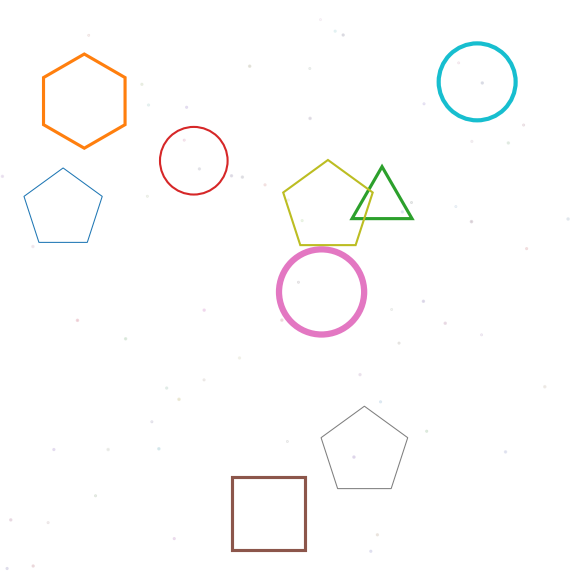[{"shape": "pentagon", "thickness": 0.5, "radius": 0.36, "center": [0.109, 0.637]}, {"shape": "hexagon", "thickness": 1.5, "radius": 0.41, "center": [0.146, 0.824]}, {"shape": "triangle", "thickness": 1.5, "radius": 0.3, "center": [0.662, 0.651]}, {"shape": "circle", "thickness": 1, "radius": 0.29, "center": [0.336, 0.721]}, {"shape": "square", "thickness": 1.5, "radius": 0.31, "center": [0.465, 0.111]}, {"shape": "circle", "thickness": 3, "radius": 0.37, "center": [0.557, 0.494]}, {"shape": "pentagon", "thickness": 0.5, "radius": 0.39, "center": [0.631, 0.217]}, {"shape": "pentagon", "thickness": 1, "radius": 0.41, "center": [0.568, 0.641]}, {"shape": "circle", "thickness": 2, "radius": 0.33, "center": [0.826, 0.857]}]